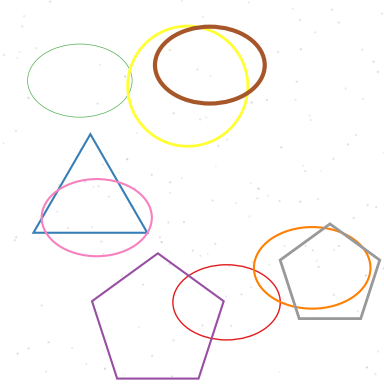[{"shape": "oval", "thickness": 1, "radius": 0.7, "center": [0.589, 0.215]}, {"shape": "triangle", "thickness": 1.5, "radius": 0.85, "center": [0.235, 0.481]}, {"shape": "oval", "thickness": 0.5, "radius": 0.68, "center": [0.207, 0.791]}, {"shape": "pentagon", "thickness": 1.5, "radius": 0.9, "center": [0.41, 0.162]}, {"shape": "oval", "thickness": 1.5, "radius": 0.76, "center": [0.811, 0.304]}, {"shape": "circle", "thickness": 2, "radius": 0.78, "center": [0.488, 0.776]}, {"shape": "oval", "thickness": 3, "radius": 0.71, "center": [0.545, 0.831]}, {"shape": "oval", "thickness": 1.5, "radius": 0.72, "center": [0.251, 0.435]}, {"shape": "pentagon", "thickness": 2, "radius": 0.68, "center": [0.857, 0.282]}]